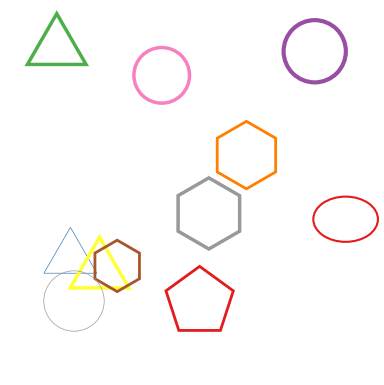[{"shape": "oval", "thickness": 1.5, "radius": 0.42, "center": [0.898, 0.431]}, {"shape": "pentagon", "thickness": 2, "radius": 0.46, "center": [0.519, 0.216]}, {"shape": "triangle", "thickness": 0.5, "radius": 0.4, "center": [0.183, 0.33]}, {"shape": "triangle", "thickness": 2.5, "radius": 0.44, "center": [0.147, 0.877]}, {"shape": "circle", "thickness": 3, "radius": 0.4, "center": [0.817, 0.867]}, {"shape": "hexagon", "thickness": 2, "radius": 0.44, "center": [0.64, 0.597]}, {"shape": "triangle", "thickness": 2.5, "radius": 0.44, "center": [0.259, 0.296]}, {"shape": "hexagon", "thickness": 2, "radius": 0.33, "center": [0.304, 0.309]}, {"shape": "circle", "thickness": 2.5, "radius": 0.36, "center": [0.42, 0.804]}, {"shape": "circle", "thickness": 0.5, "radius": 0.39, "center": [0.192, 0.218]}, {"shape": "hexagon", "thickness": 2.5, "radius": 0.46, "center": [0.543, 0.446]}]